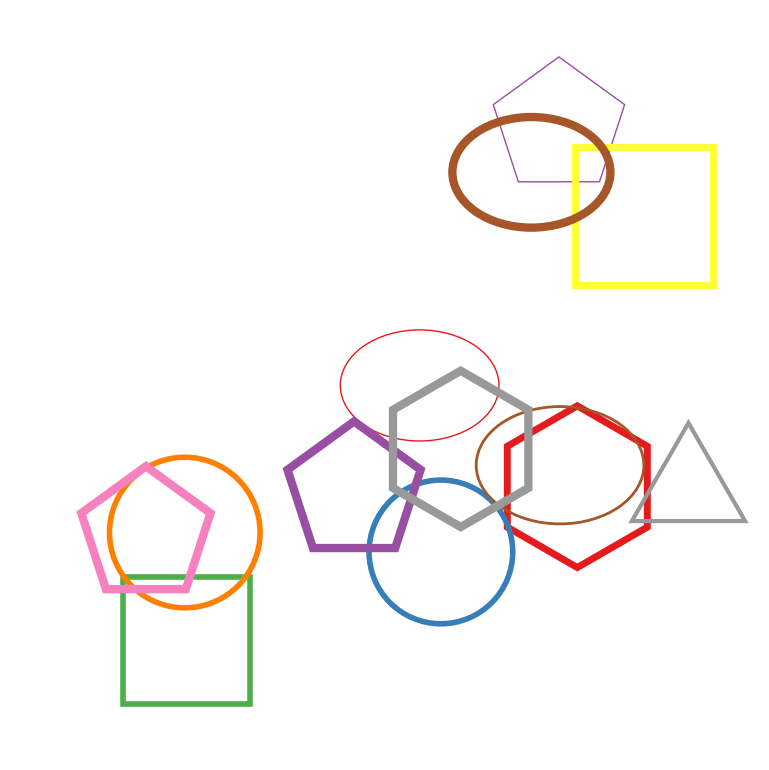[{"shape": "oval", "thickness": 0.5, "radius": 0.52, "center": [0.545, 0.499]}, {"shape": "hexagon", "thickness": 2.5, "radius": 0.52, "center": [0.75, 0.368]}, {"shape": "circle", "thickness": 2, "radius": 0.47, "center": [0.573, 0.283]}, {"shape": "square", "thickness": 2, "radius": 0.41, "center": [0.242, 0.168]}, {"shape": "pentagon", "thickness": 0.5, "radius": 0.45, "center": [0.726, 0.836]}, {"shape": "pentagon", "thickness": 3, "radius": 0.45, "center": [0.46, 0.362]}, {"shape": "circle", "thickness": 2, "radius": 0.49, "center": [0.24, 0.308]}, {"shape": "square", "thickness": 2.5, "radius": 0.45, "center": [0.836, 0.719]}, {"shape": "oval", "thickness": 1, "radius": 0.54, "center": [0.727, 0.396]}, {"shape": "oval", "thickness": 3, "radius": 0.51, "center": [0.69, 0.776]}, {"shape": "pentagon", "thickness": 3, "radius": 0.44, "center": [0.189, 0.306]}, {"shape": "triangle", "thickness": 1.5, "radius": 0.42, "center": [0.894, 0.366]}, {"shape": "hexagon", "thickness": 3, "radius": 0.51, "center": [0.598, 0.417]}]